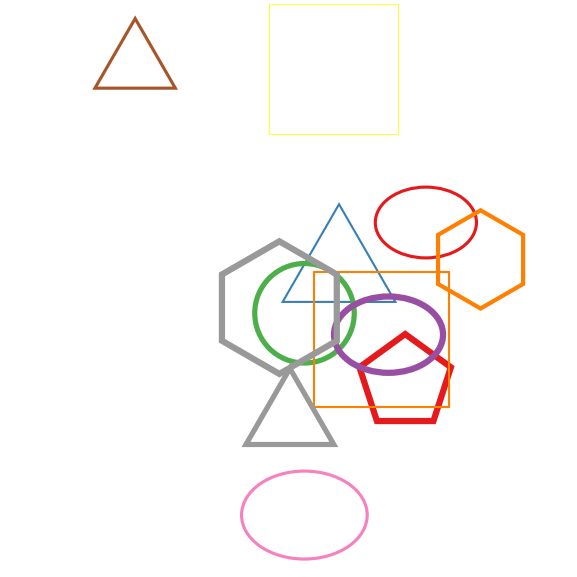[{"shape": "oval", "thickness": 1.5, "radius": 0.44, "center": [0.737, 0.614]}, {"shape": "pentagon", "thickness": 3, "radius": 0.42, "center": [0.702, 0.337]}, {"shape": "triangle", "thickness": 1, "radius": 0.56, "center": [0.587, 0.533]}, {"shape": "circle", "thickness": 2.5, "radius": 0.43, "center": [0.527, 0.457]}, {"shape": "oval", "thickness": 3, "radius": 0.47, "center": [0.673, 0.42]}, {"shape": "hexagon", "thickness": 2, "radius": 0.43, "center": [0.832, 0.55]}, {"shape": "square", "thickness": 1, "radius": 0.58, "center": [0.661, 0.411]}, {"shape": "square", "thickness": 0.5, "radius": 0.56, "center": [0.577, 0.879]}, {"shape": "triangle", "thickness": 1.5, "radius": 0.4, "center": [0.234, 0.887]}, {"shape": "oval", "thickness": 1.5, "radius": 0.54, "center": [0.527, 0.107]}, {"shape": "hexagon", "thickness": 3, "radius": 0.57, "center": [0.484, 0.466]}, {"shape": "triangle", "thickness": 2.5, "radius": 0.44, "center": [0.502, 0.273]}]